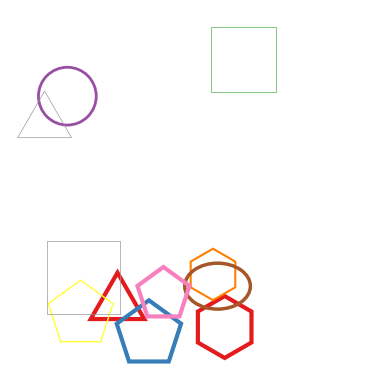[{"shape": "hexagon", "thickness": 3, "radius": 0.4, "center": [0.584, 0.151]}, {"shape": "triangle", "thickness": 3, "radius": 0.4, "center": [0.305, 0.211]}, {"shape": "pentagon", "thickness": 3, "radius": 0.44, "center": [0.387, 0.132]}, {"shape": "square", "thickness": 0.5, "radius": 0.42, "center": [0.633, 0.846]}, {"shape": "circle", "thickness": 2, "radius": 0.38, "center": [0.175, 0.75]}, {"shape": "hexagon", "thickness": 1.5, "radius": 0.33, "center": [0.553, 0.287]}, {"shape": "pentagon", "thickness": 1, "radius": 0.44, "center": [0.209, 0.184]}, {"shape": "oval", "thickness": 2.5, "radius": 0.43, "center": [0.565, 0.257]}, {"shape": "pentagon", "thickness": 3, "radius": 0.35, "center": [0.425, 0.236]}, {"shape": "square", "thickness": 0.5, "radius": 0.48, "center": [0.217, 0.28]}, {"shape": "triangle", "thickness": 0.5, "radius": 0.4, "center": [0.116, 0.683]}]